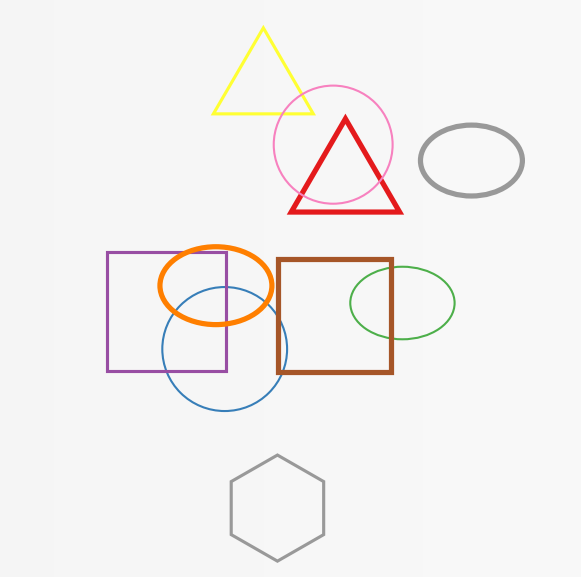[{"shape": "triangle", "thickness": 2.5, "radius": 0.54, "center": [0.594, 0.686]}, {"shape": "circle", "thickness": 1, "radius": 0.54, "center": [0.387, 0.395]}, {"shape": "oval", "thickness": 1, "radius": 0.45, "center": [0.692, 0.474]}, {"shape": "square", "thickness": 1.5, "radius": 0.51, "center": [0.287, 0.46]}, {"shape": "oval", "thickness": 2.5, "radius": 0.48, "center": [0.371, 0.504]}, {"shape": "triangle", "thickness": 1.5, "radius": 0.5, "center": [0.453, 0.852]}, {"shape": "square", "thickness": 2.5, "radius": 0.49, "center": [0.575, 0.453]}, {"shape": "circle", "thickness": 1, "radius": 0.51, "center": [0.573, 0.749]}, {"shape": "hexagon", "thickness": 1.5, "radius": 0.46, "center": [0.477, 0.119]}, {"shape": "oval", "thickness": 2.5, "radius": 0.44, "center": [0.811, 0.721]}]